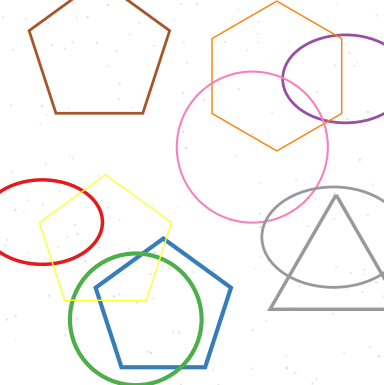[{"shape": "oval", "thickness": 2.5, "radius": 0.78, "center": [0.109, 0.423]}, {"shape": "pentagon", "thickness": 3, "radius": 0.92, "center": [0.424, 0.196]}, {"shape": "circle", "thickness": 3, "radius": 0.86, "center": [0.353, 0.171]}, {"shape": "oval", "thickness": 2, "radius": 0.82, "center": [0.897, 0.795]}, {"shape": "hexagon", "thickness": 1, "radius": 0.97, "center": [0.719, 0.803]}, {"shape": "pentagon", "thickness": 1, "radius": 0.9, "center": [0.274, 0.366]}, {"shape": "pentagon", "thickness": 2, "radius": 0.96, "center": [0.258, 0.861]}, {"shape": "circle", "thickness": 1.5, "radius": 0.98, "center": [0.655, 0.618]}, {"shape": "triangle", "thickness": 2.5, "radius": 0.99, "center": [0.873, 0.296]}, {"shape": "oval", "thickness": 2, "radius": 0.93, "center": [0.866, 0.384]}]